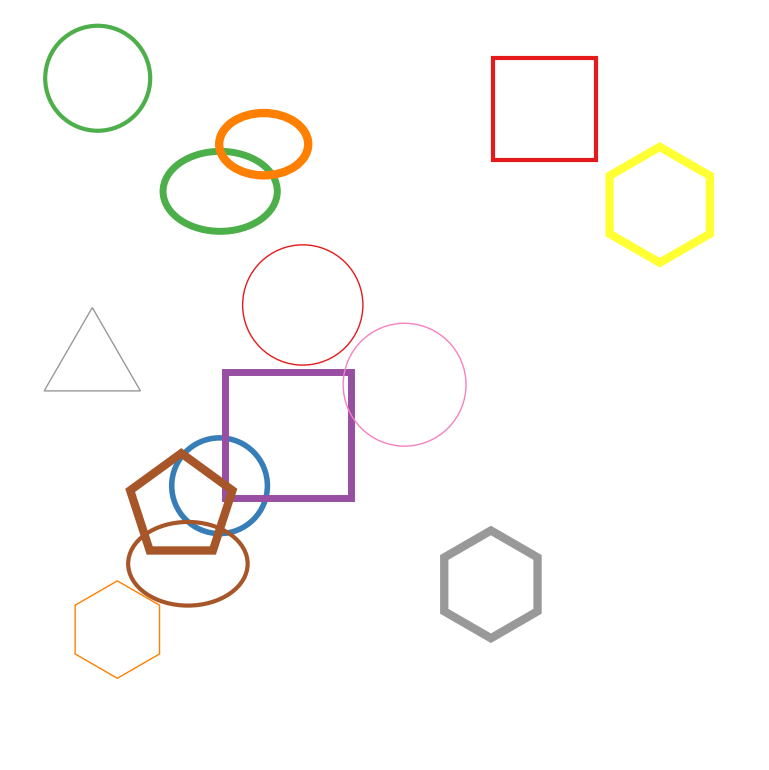[{"shape": "square", "thickness": 1.5, "radius": 0.33, "center": [0.707, 0.859]}, {"shape": "circle", "thickness": 0.5, "radius": 0.39, "center": [0.393, 0.604]}, {"shape": "circle", "thickness": 2, "radius": 0.31, "center": [0.285, 0.369]}, {"shape": "circle", "thickness": 1.5, "radius": 0.34, "center": [0.127, 0.898]}, {"shape": "oval", "thickness": 2.5, "radius": 0.37, "center": [0.286, 0.752]}, {"shape": "square", "thickness": 2.5, "radius": 0.41, "center": [0.374, 0.435]}, {"shape": "oval", "thickness": 3, "radius": 0.29, "center": [0.342, 0.813]}, {"shape": "hexagon", "thickness": 0.5, "radius": 0.32, "center": [0.152, 0.182]}, {"shape": "hexagon", "thickness": 3, "radius": 0.38, "center": [0.857, 0.734]}, {"shape": "oval", "thickness": 1.5, "radius": 0.39, "center": [0.244, 0.268]}, {"shape": "pentagon", "thickness": 3, "radius": 0.35, "center": [0.235, 0.342]}, {"shape": "circle", "thickness": 0.5, "radius": 0.4, "center": [0.525, 0.5]}, {"shape": "triangle", "thickness": 0.5, "radius": 0.36, "center": [0.12, 0.528]}, {"shape": "hexagon", "thickness": 3, "radius": 0.35, "center": [0.638, 0.241]}]